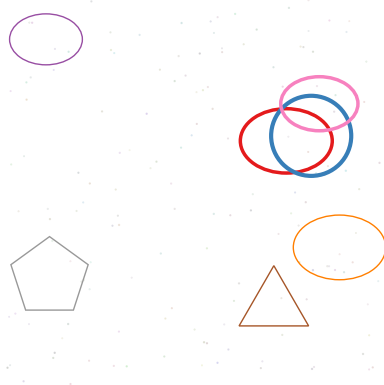[{"shape": "oval", "thickness": 2.5, "radius": 0.6, "center": [0.744, 0.634]}, {"shape": "circle", "thickness": 3, "radius": 0.52, "center": [0.808, 0.647]}, {"shape": "oval", "thickness": 1, "radius": 0.47, "center": [0.119, 0.898]}, {"shape": "oval", "thickness": 1, "radius": 0.6, "center": [0.882, 0.357]}, {"shape": "triangle", "thickness": 1, "radius": 0.52, "center": [0.711, 0.206]}, {"shape": "oval", "thickness": 2.5, "radius": 0.5, "center": [0.829, 0.731]}, {"shape": "pentagon", "thickness": 1, "radius": 0.53, "center": [0.129, 0.28]}]